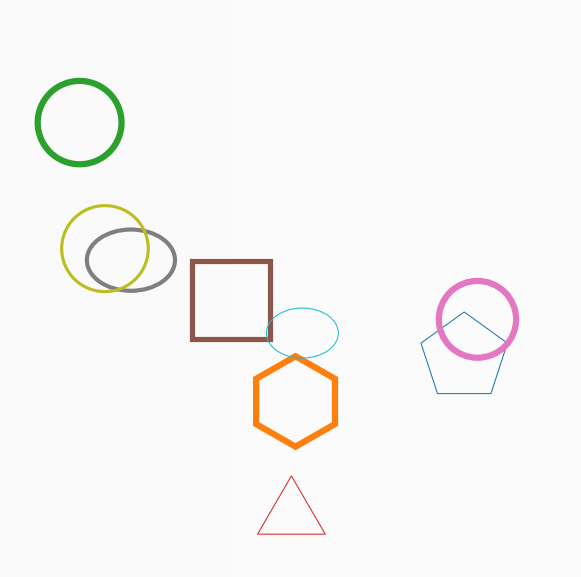[{"shape": "pentagon", "thickness": 0.5, "radius": 0.39, "center": [0.799, 0.381]}, {"shape": "hexagon", "thickness": 3, "radius": 0.39, "center": [0.508, 0.304]}, {"shape": "circle", "thickness": 3, "radius": 0.36, "center": [0.137, 0.787]}, {"shape": "triangle", "thickness": 0.5, "radius": 0.34, "center": [0.501, 0.108]}, {"shape": "square", "thickness": 2.5, "radius": 0.33, "center": [0.397, 0.479]}, {"shape": "circle", "thickness": 3, "radius": 0.33, "center": [0.821, 0.446]}, {"shape": "oval", "thickness": 2, "radius": 0.38, "center": [0.225, 0.549]}, {"shape": "circle", "thickness": 1.5, "radius": 0.37, "center": [0.181, 0.569]}, {"shape": "oval", "thickness": 0.5, "radius": 0.31, "center": [0.52, 0.422]}]